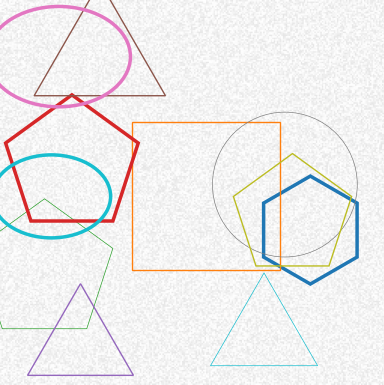[{"shape": "hexagon", "thickness": 2.5, "radius": 0.7, "center": [0.806, 0.402]}, {"shape": "square", "thickness": 1, "radius": 0.96, "center": [0.536, 0.492]}, {"shape": "pentagon", "thickness": 0.5, "radius": 0.93, "center": [0.116, 0.297]}, {"shape": "pentagon", "thickness": 2.5, "radius": 0.91, "center": [0.187, 0.572]}, {"shape": "triangle", "thickness": 1, "radius": 0.79, "center": [0.209, 0.104]}, {"shape": "triangle", "thickness": 1, "radius": 0.98, "center": [0.259, 0.85]}, {"shape": "oval", "thickness": 2.5, "radius": 0.93, "center": [0.153, 0.853]}, {"shape": "circle", "thickness": 0.5, "radius": 0.94, "center": [0.74, 0.521]}, {"shape": "pentagon", "thickness": 1, "radius": 0.81, "center": [0.76, 0.44]}, {"shape": "oval", "thickness": 2.5, "radius": 0.77, "center": [0.133, 0.49]}, {"shape": "triangle", "thickness": 0.5, "radius": 0.8, "center": [0.686, 0.13]}]